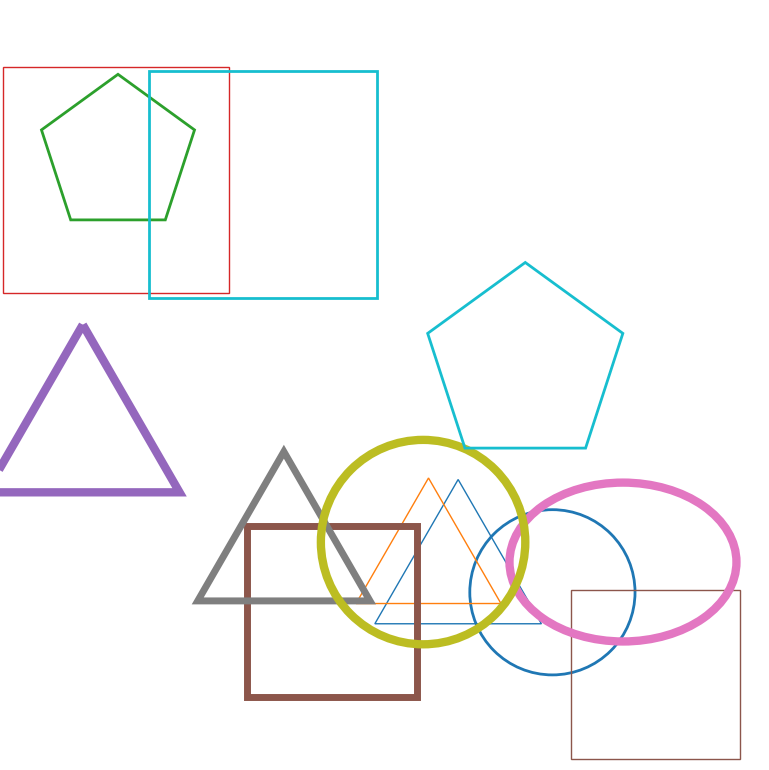[{"shape": "triangle", "thickness": 0.5, "radius": 0.62, "center": [0.595, 0.252]}, {"shape": "circle", "thickness": 1, "radius": 0.54, "center": [0.717, 0.231]}, {"shape": "triangle", "thickness": 0.5, "radius": 0.54, "center": [0.556, 0.271]}, {"shape": "pentagon", "thickness": 1, "radius": 0.52, "center": [0.153, 0.799]}, {"shape": "square", "thickness": 0.5, "radius": 0.73, "center": [0.151, 0.767]}, {"shape": "triangle", "thickness": 3, "radius": 0.73, "center": [0.107, 0.433]}, {"shape": "square", "thickness": 2.5, "radius": 0.55, "center": [0.431, 0.206]}, {"shape": "square", "thickness": 0.5, "radius": 0.55, "center": [0.851, 0.124]}, {"shape": "oval", "thickness": 3, "radius": 0.74, "center": [0.809, 0.27]}, {"shape": "triangle", "thickness": 2.5, "radius": 0.65, "center": [0.369, 0.284]}, {"shape": "circle", "thickness": 3, "radius": 0.66, "center": [0.549, 0.296]}, {"shape": "square", "thickness": 1, "radius": 0.74, "center": [0.342, 0.76]}, {"shape": "pentagon", "thickness": 1, "radius": 0.67, "center": [0.682, 0.526]}]